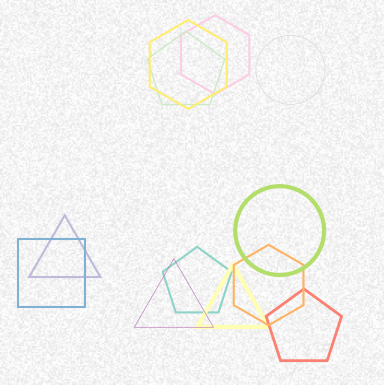[{"shape": "pentagon", "thickness": 1.5, "radius": 0.47, "center": [0.512, 0.265]}, {"shape": "triangle", "thickness": 3, "radius": 0.54, "center": [0.605, 0.205]}, {"shape": "triangle", "thickness": 1.5, "radius": 0.53, "center": [0.168, 0.334]}, {"shape": "pentagon", "thickness": 2, "radius": 0.52, "center": [0.789, 0.147]}, {"shape": "square", "thickness": 1.5, "radius": 0.44, "center": [0.134, 0.292]}, {"shape": "hexagon", "thickness": 1.5, "radius": 0.52, "center": [0.698, 0.26]}, {"shape": "circle", "thickness": 3, "radius": 0.58, "center": [0.726, 0.401]}, {"shape": "hexagon", "thickness": 1.5, "radius": 0.51, "center": [0.559, 0.858]}, {"shape": "circle", "thickness": 0.5, "radius": 0.45, "center": [0.754, 0.819]}, {"shape": "triangle", "thickness": 0.5, "radius": 0.59, "center": [0.452, 0.209]}, {"shape": "pentagon", "thickness": 1, "radius": 0.53, "center": [0.483, 0.814]}, {"shape": "hexagon", "thickness": 1.5, "radius": 0.58, "center": [0.489, 0.833]}]